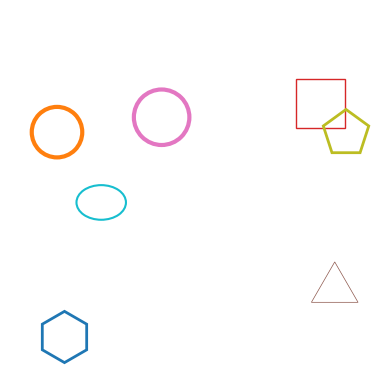[{"shape": "hexagon", "thickness": 2, "radius": 0.33, "center": [0.168, 0.125]}, {"shape": "circle", "thickness": 3, "radius": 0.33, "center": [0.148, 0.657]}, {"shape": "square", "thickness": 1, "radius": 0.32, "center": [0.832, 0.731]}, {"shape": "triangle", "thickness": 0.5, "radius": 0.35, "center": [0.869, 0.25]}, {"shape": "circle", "thickness": 3, "radius": 0.36, "center": [0.42, 0.695]}, {"shape": "pentagon", "thickness": 2, "radius": 0.31, "center": [0.899, 0.654]}, {"shape": "oval", "thickness": 1.5, "radius": 0.32, "center": [0.263, 0.474]}]